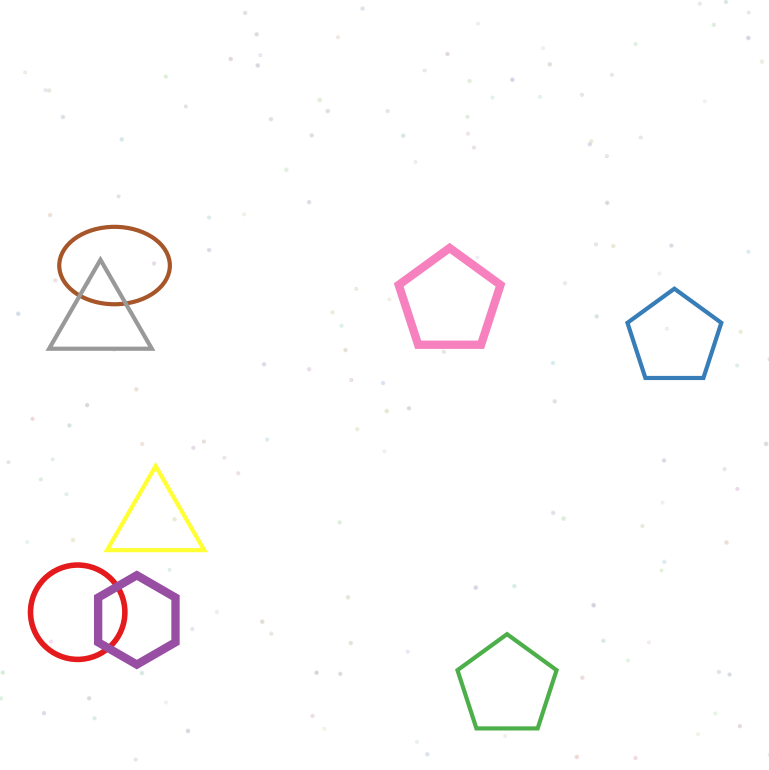[{"shape": "circle", "thickness": 2, "radius": 0.31, "center": [0.101, 0.205]}, {"shape": "pentagon", "thickness": 1.5, "radius": 0.32, "center": [0.876, 0.561]}, {"shape": "pentagon", "thickness": 1.5, "radius": 0.34, "center": [0.658, 0.109]}, {"shape": "hexagon", "thickness": 3, "radius": 0.29, "center": [0.178, 0.195]}, {"shape": "triangle", "thickness": 1.5, "radius": 0.36, "center": [0.202, 0.322]}, {"shape": "oval", "thickness": 1.5, "radius": 0.36, "center": [0.149, 0.655]}, {"shape": "pentagon", "thickness": 3, "radius": 0.35, "center": [0.584, 0.608]}, {"shape": "triangle", "thickness": 1.5, "radius": 0.39, "center": [0.13, 0.586]}]